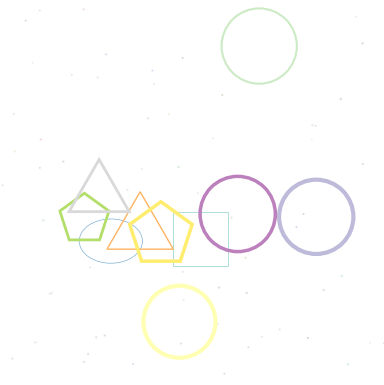[{"shape": "square", "thickness": 0.5, "radius": 0.35, "center": [0.52, 0.38]}, {"shape": "circle", "thickness": 3, "radius": 0.47, "center": [0.466, 0.164]}, {"shape": "circle", "thickness": 3, "radius": 0.48, "center": [0.821, 0.437]}, {"shape": "oval", "thickness": 0.5, "radius": 0.41, "center": [0.288, 0.374]}, {"shape": "triangle", "thickness": 1, "radius": 0.5, "center": [0.364, 0.403]}, {"shape": "pentagon", "thickness": 2, "radius": 0.34, "center": [0.219, 0.431]}, {"shape": "triangle", "thickness": 2, "radius": 0.45, "center": [0.257, 0.495]}, {"shape": "circle", "thickness": 2.5, "radius": 0.49, "center": [0.617, 0.444]}, {"shape": "circle", "thickness": 1.5, "radius": 0.49, "center": [0.673, 0.88]}, {"shape": "pentagon", "thickness": 2.5, "radius": 0.43, "center": [0.418, 0.391]}]